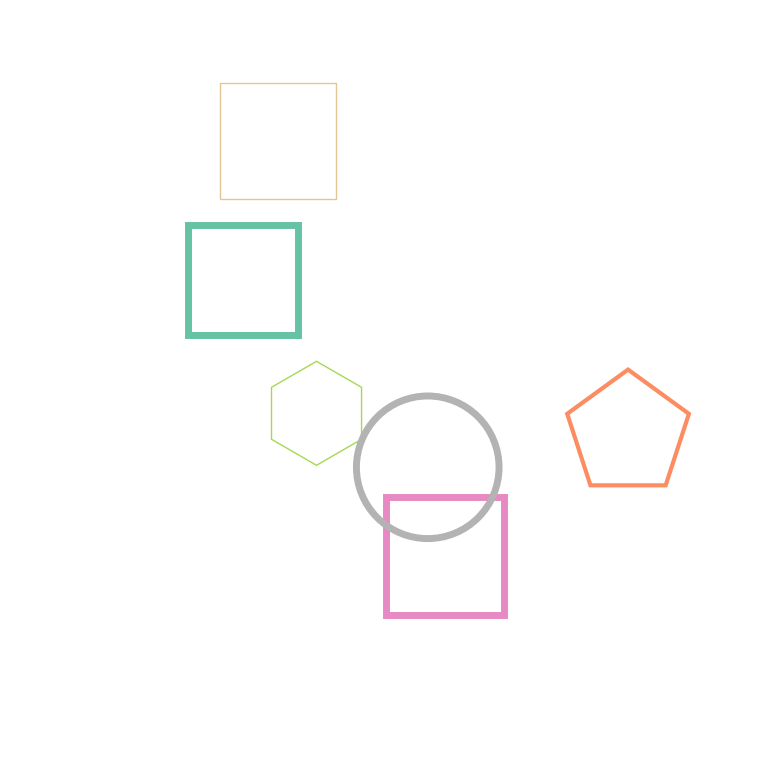[{"shape": "square", "thickness": 2.5, "radius": 0.36, "center": [0.316, 0.636]}, {"shape": "pentagon", "thickness": 1.5, "radius": 0.42, "center": [0.816, 0.437]}, {"shape": "square", "thickness": 2.5, "radius": 0.38, "center": [0.578, 0.278]}, {"shape": "hexagon", "thickness": 0.5, "radius": 0.34, "center": [0.411, 0.463]}, {"shape": "square", "thickness": 0.5, "radius": 0.38, "center": [0.361, 0.817]}, {"shape": "circle", "thickness": 2.5, "radius": 0.46, "center": [0.555, 0.393]}]